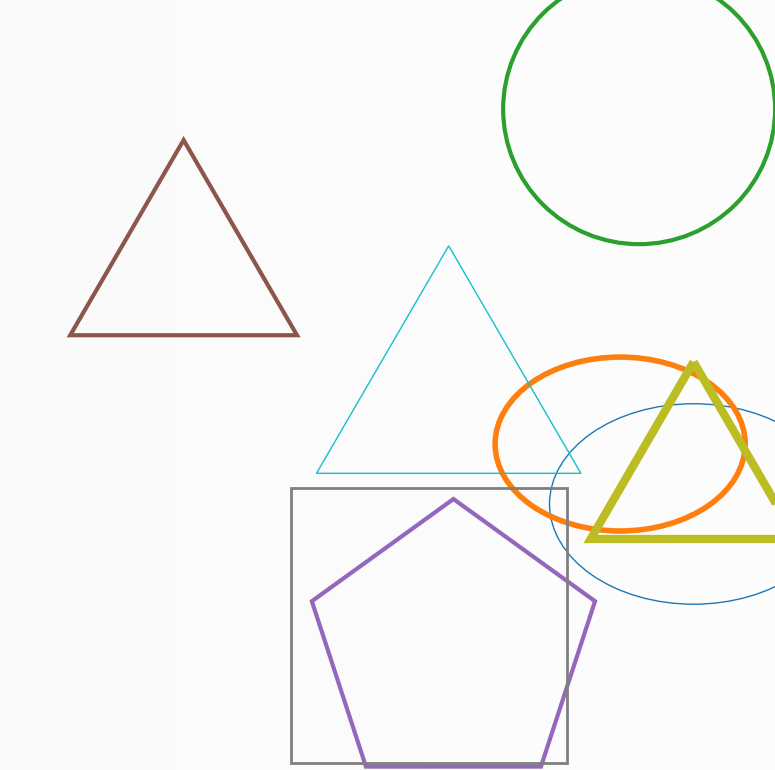[{"shape": "oval", "thickness": 0.5, "radius": 0.93, "center": [0.895, 0.345]}, {"shape": "oval", "thickness": 2, "radius": 0.81, "center": [0.8, 0.423]}, {"shape": "circle", "thickness": 1.5, "radius": 0.88, "center": [0.825, 0.858]}, {"shape": "pentagon", "thickness": 1.5, "radius": 0.96, "center": [0.585, 0.16]}, {"shape": "triangle", "thickness": 1.5, "radius": 0.84, "center": [0.237, 0.649]}, {"shape": "square", "thickness": 1, "radius": 0.89, "center": [0.554, 0.188]}, {"shape": "triangle", "thickness": 3, "radius": 0.77, "center": [0.895, 0.377]}, {"shape": "triangle", "thickness": 0.5, "radius": 0.98, "center": [0.579, 0.484]}]